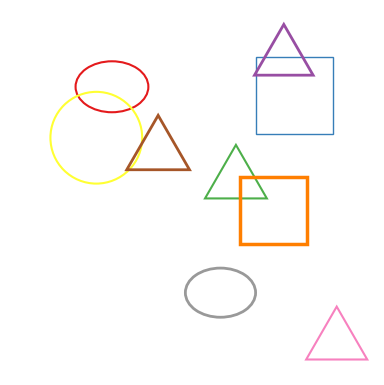[{"shape": "oval", "thickness": 1.5, "radius": 0.47, "center": [0.291, 0.775]}, {"shape": "square", "thickness": 1, "radius": 0.5, "center": [0.766, 0.752]}, {"shape": "triangle", "thickness": 1.5, "radius": 0.46, "center": [0.613, 0.531]}, {"shape": "triangle", "thickness": 2, "radius": 0.44, "center": [0.737, 0.849]}, {"shape": "square", "thickness": 2.5, "radius": 0.44, "center": [0.709, 0.454]}, {"shape": "circle", "thickness": 1.5, "radius": 0.6, "center": [0.25, 0.642]}, {"shape": "triangle", "thickness": 2, "radius": 0.47, "center": [0.411, 0.606]}, {"shape": "triangle", "thickness": 1.5, "radius": 0.46, "center": [0.875, 0.112]}, {"shape": "oval", "thickness": 2, "radius": 0.46, "center": [0.573, 0.24]}]